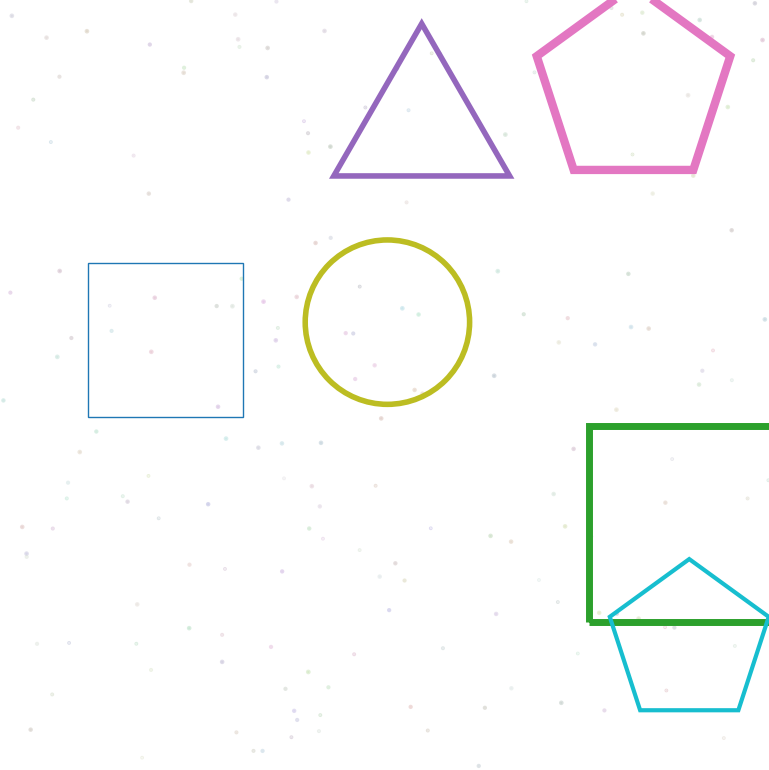[{"shape": "square", "thickness": 0.5, "radius": 0.5, "center": [0.215, 0.558]}, {"shape": "square", "thickness": 2.5, "radius": 0.64, "center": [0.892, 0.32]}, {"shape": "triangle", "thickness": 2, "radius": 0.66, "center": [0.548, 0.837]}, {"shape": "pentagon", "thickness": 3, "radius": 0.66, "center": [0.823, 0.886]}, {"shape": "circle", "thickness": 2, "radius": 0.53, "center": [0.503, 0.582]}, {"shape": "pentagon", "thickness": 1.5, "radius": 0.54, "center": [0.895, 0.165]}]